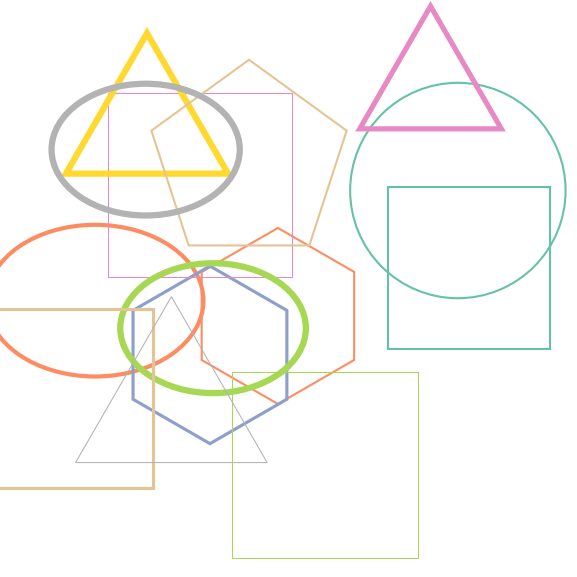[{"shape": "circle", "thickness": 1, "radius": 0.93, "center": [0.793, 0.669]}, {"shape": "square", "thickness": 1, "radius": 0.7, "center": [0.813, 0.534]}, {"shape": "hexagon", "thickness": 1, "radius": 0.76, "center": [0.481, 0.452]}, {"shape": "oval", "thickness": 2, "radius": 0.94, "center": [0.165, 0.479]}, {"shape": "hexagon", "thickness": 1.5, "radius": 0.77, "center": [0.364, 0.385]}, {"shape": "triangle", "thickness": 2.5, "radius": 0.71, "center": [0.745, 0.847]}, {"shape": "square", "thickness": 0.5, "radius": 0.8, "center": [0.346, 0.679]}, {"shape": "square", "thickness": 0.5, "radius": 0.81, "center": [0.563, 0.194]}, {"shape": "oval", "thickness": 3, "radius": 0.8, "center": [0.369, 0.431]}, {"shape": "triangle", "thickness": 3, "radius": 0.81, "center": [0.255, 0.779]}, {"shape": "square", "thickness": 1.5, "radius": 0.77, "center": [0.11, 0.309]}, {"shape": "pentagon", "thickness": 1, "radius": 0.89, "center": [0.431, 0.718]}, {"shape": "oval", "thickness": 3, "radius": 0.81, "center": [0.252, 0.74]}, {"shape": "triangle", "thickness": 0.5, "radius": 0.96, "center": [0.297, 0.294]}]